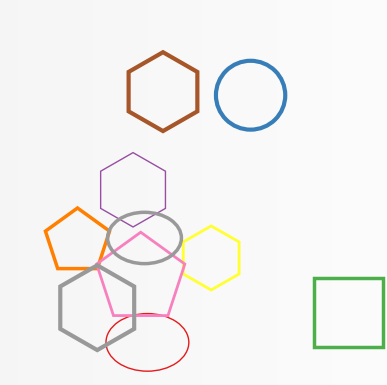[{"shape": "oval", "thickness": 1, "radius": 0.53, "center": [0.38, 0.111]}, {"shape": "circle", "thickness": 3, "radius": 0.45, "center": [0.647, 0.753]}, {"shape": "square", "thickness": 2.5, "radius": 0.45, "center": [0.899, 0.189]}, {"shape": "hexagon", "thickness": 1, "radius": 0.48, "center": [0.343, 0.507]}, {"shape": "pentagon", "thickness": 2.5, "radius": 0.44, "center": [0.2, 0.373]}, {"shape": "hexagon", "thickness": 2, "radius": 0.42, "center": [0.545, 0.33]}, {"shape": "hexagon", "thickness": 3, "radius": 0.51, "center": [0.421, 0.762]}, {"shape": "pentagon", "thickness": 2, "radius": 0.6, "center": [0.363, 0.277]}, {"shape": "oval", "thickness": 2.5, "radius": 0.48, "center": [0.373, 0.382]}, {"shape": "hexagon", "thickness": 3, "radius": 0.55, "center": [0.251, 0.201]}]